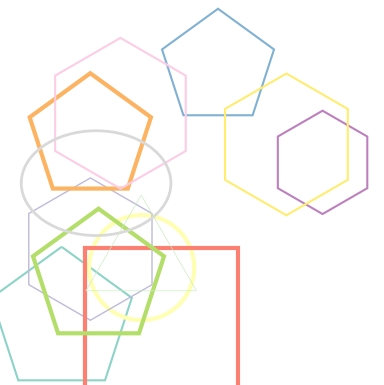[{"shape": "pentagon", "thickness": 1.5, "radius": 0.96, "center": [0.16, 0.167]}, {"shape": "circle", "thickness": 3, "radius": 0.68, "center": [0.368, 0.305]}, {"shape": "hexagon", "thickness": 1, "radius": 0.92, "center": [0.235, 0.353]}, {"shape": "square", "thickness": 3, "radius": 1.0, "center": [0.419, 0.157]}, {"shape": "pentagon", "thickness": 1.5, "radius": 0.76, "center": [0.566, 0.824]}, {"shape": "pentagon", "thickness": 3, "radius": 0.83, "center": [0.235, 0.644]}, {"shape": "pentagon", "thickness": 3, "radius": 0.89, "center": [0.256, 0.279]}, {"shape": "hexagon", "thickness": 1.5, "radius": 0.98, "center": [0.313, 0.706]}, {"shape": "oval", "thickness": 2, "radius": 0.97, "center": [0.25, 0.524]}, {"shape": "hexagon", "thickness": 1.5, "radius": 0.67, "center": [0.838, 0.578]}, {"shape": "triangle", "thickness": 0.5, "radius": 0.83, "center": [0.367, 0.328]}, {"shape": "hexagon", "thickness": 1.5, "radius": 0.92, "center": [0.744, 0.625]}]